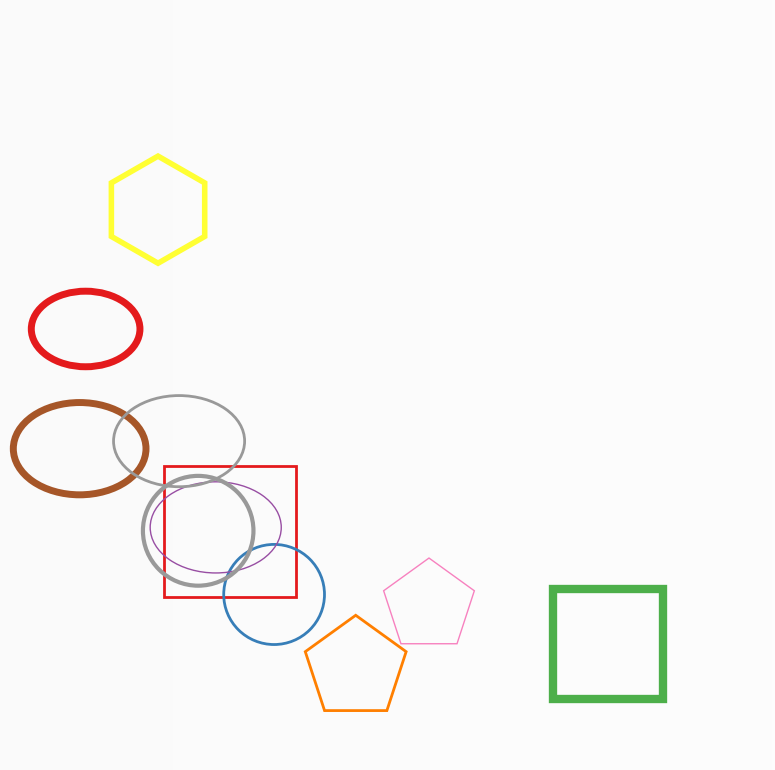[{"shape": "square", "thickness": 1, "radius": 0.42, "center": [0.297, 0.309]}, {"shape": "oval", "thickness": 2.5, "radius": 0.35, "center": [0.11, 0.573]}, {"shape": "circle", "thickness": 1, "radius": 0.33, "center": [0.354, 0.228]}, {"shape": "square", "thickness": 3, "radius": 0.36, "center": [0.784, 0.164]}, {"shape": "oval", "thickness": 0.5, "radius": 0.42, "center": [0.278, 0.315]}, {"shape": "pentagon", "thickness": 1, "radius": 0.34, "center": [0.459, 0.133]}, {"shape": "hexagon", "thickness": 2, "radius": 0.35, "center": [0.204, 0.728]}, {"shape": "oval", "thickness": 2.5, "radius": 0.43, "center": [0.103, 0.417]}, {"shape": "pentagon", "thickness": 0.5, "radius": 0.31, "center": [0.554, 0.214]}, {"shape": "oval", "thickness": 1, "radius": 0.42, "center": [0.231, 0.427]}, {"shape": "circle", "thickness": 1.5, "radius": 0.36, "center": [0.256, 0.311]}]